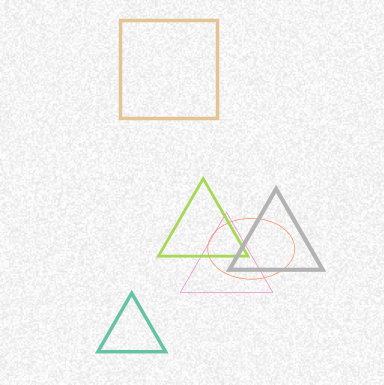[{"shape": "triangle", "thickness": 2.5, "radius": 0.51, "center": [0.342, 0.137]}, {"shape": "oval", "thickness": 0.5, "radius": 0.56, "center": [0.653, 0.354]}, {"shape": "triangle", "thickness": 0.5, "radius": 0.7, "center": [0.588, 0.31]}, {"shape": "triangle", "thickness": 2, "radius": 0.67, "center": [0.528, 0.402]}, {"shape": "square", "thickness": 2.5, "radius": 0.63, "center": [0.437, 0.821]}, {"shape": "triangle", "thickness": 3, "radius": 0.7, "center": [0.717, 0.369]}]